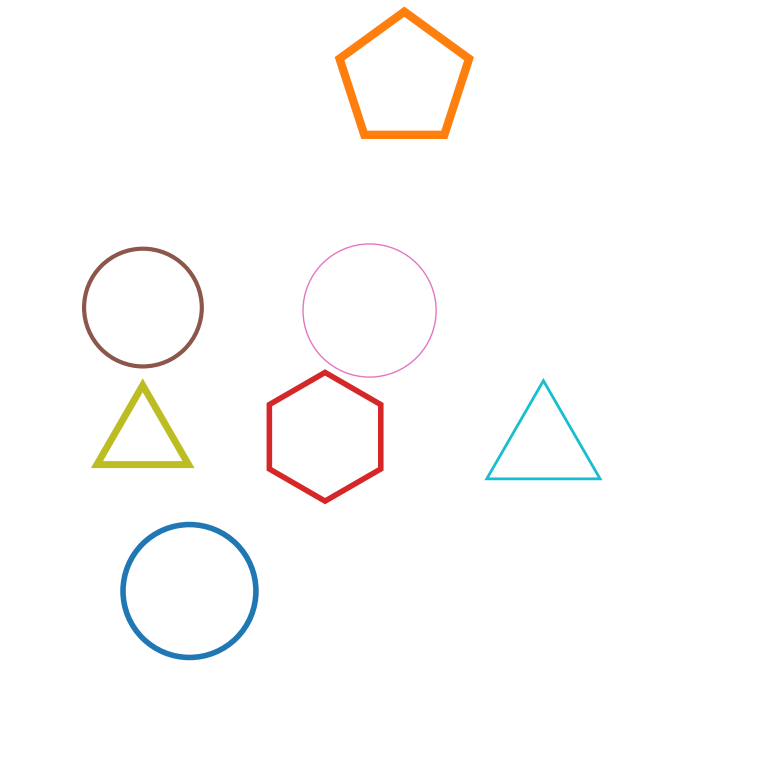[{"shape": "circle", "thickness": 2, "radius": 0.43, "center": [0.246, 0.232]}, {"shape": "pentagon", "thickness": 3, "radius": 0.44, "center": [0.525, 0.896]}, {"shape": "hexagon", "thickness": 2, "radius": 0.42, "center": [0.422, 0.433]}, {"shape": "circle", "thickness": 1.5, "radius": 0.38, "center": [0.186, 0.601]}, {"shape": "circle", "thickness": 0.5, "radius": 0.43, "center": [0.48, 0.597]}, {"shape": "triangle", "thickness": 2.5, "radius": 0.34, "center": [0.185, 0.431]}, {"shape": "triangle", "thickness": 1, "radius": 0.42, "center": [0.706, 0.421]}]